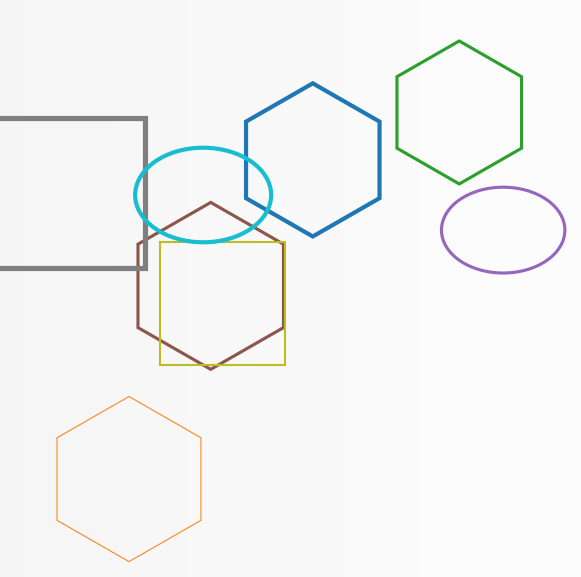[{"shape": "hexagon", "thickness": 2, "radius": 0.66, "center": [0.538, 0.722]}, {"shape": "hexagon", "thickness": 0.5, "radius": 0.71, "center": [0.222, 0.17]}, {"shape": "hexagon", "thickness": 1.5, "radius": 0.62, "center": [0.79, 0.804]}, {"shape": "oval", "thickness": 1.5, "radius": 0.53, "center": [0.866, 0.601]}, {"shape": "hexagon", "thickness": 1.5, "radius": 0.72, "center": [0.363, 0.504]}, {"shape": "square", "thickness": 2.5, "radius": 0.65, "center": [0.12, 0.664]}, {"shape": "square", "thickness": 1, "radius": 0.53, "center": [0.383, 0.474]}, {"shape": "oval", "thickness": 2, "radius": 0.58, "center": [0.35, 0.661]}]